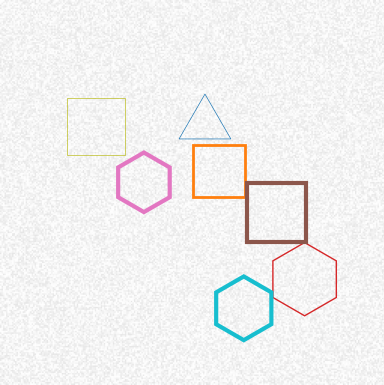[{"shape": "triangle", "thickness": 0.5, "radius": 0.39, "center": [0.532, 0.678]}, {"shape": "square", "thickness": 2, "radius": 0.34, "center": [0.569, 0.555]}, {"shape": "hexagon", "thickness": 1, "radius": 0.48, "center": [0.791, 0.275]}, {"shape": "square", "thickness": 3, "radius": 0.38, "center": [0.719, 0.448]}, {"shape": "hexagon", "thickness": 3, "radius": 0.39, "center": [0.374, 0.526]}, {"shape": "square", "thickness": 0.5, "radius": 0.37, "center": [0.249, 0.671]}, {"shape": "hexagon", "thickness": 3, "radius": 0.41, "center": [0.633, 0.199]}]